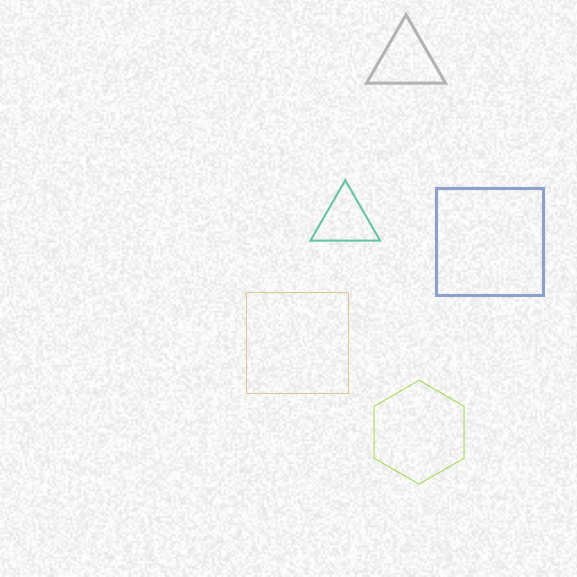[{"shape": "triangle", "thickness": 1, "radius": 0.35, "center": [0.598, 0.617]}, {"shape": "square", "thickness": 1.5, "radius": 0.46, "center": [0.847, 0.581]}, {"shape": "hexagon", "thickness": 0.5, "radius": 0.45, "center": [0.726, 0.251]}, {"shape": "square", "thickness": 0.5, "radius": 0.44, "center": [0.514, 0.406]}, {"shape": "triangle", "thickness": 1.5, "radius": 0.39, "center": [0.703, 0.895]}]